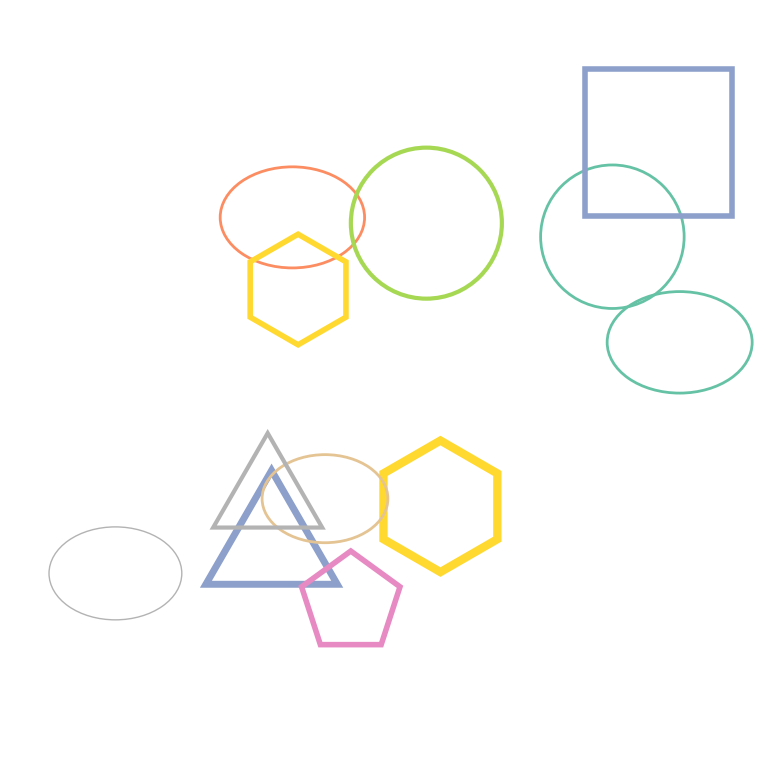[{"shape": "oval", "thickness": 1, "radius": 0.47, "center": [0.883, 0.555]}, {"shape": "circle", "thickness": 1, "radius": 0.47, "center": [0.795, 0.693]}, {"shape": "oval", "thickness": 1, "radius": 0.47, "center": [0.38, 0.718]}, {"shape": "triangle", "thickness": 2.5, "radius": 0.49, "center": [0.353, 0.29]}, {"shape": "square", "thickness": 2, "radius": 0.48, "center": [0.855, 0.815]}, {"shape": "pentagon", "thickness": 2, "radius": 0.34, "center": [0.456, 0.217]}, {"shape": "circle", "thickness": 1.5, "radius": 0.49, "center": [0.554, 0.71]}, {"shape": "hexagon", "thickness": 2, "radius": 0.36, "center": [0.387, 0.624]}, {"shape": "hexagon", "thickness": 3, "radius": 0.43, "center": [0.572, 0.342]}, {"shape": "oval", "thickness": 1, "radius": 0.41, "center": [0.422, 0.352]}, {"shape": "triangle", "thickness": 1.5, "radius": 0.41, "center": [0.348, 0.356]}, {"shape": "oval", "thickness": 0.5, "radius": 0.43, "center": [0.15, 0.255]}]